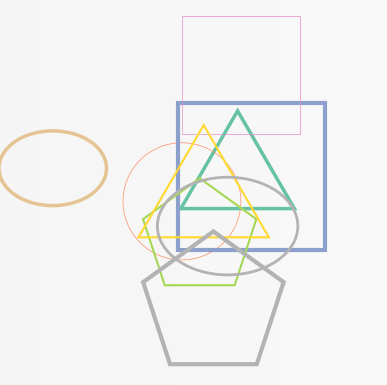[{"shape": "triangle", "thickness": 2.5, "radius": 0.85, "center": [0.613, 0.543]}, {"shape": "circle", "thickness": 0.5, "radius": 0.76, "center": [0.47, 0.477]}, {"shape": "square", "thickness": 3, "radius": 0.95, "center": [0.649, 0.542]}, {"shape": "square", "thickness": 0.5, "radius": 0.76, "center": [0.622, 0.805]}, {"shape": "pentagon", "thickness": 1.5, "radius": 0.77, "center": [0.515, 0.383]}, {"shape": "triangle", "thickness": 1.5, "radius": 0.97, "center": [0.526, 0.481]}, {"shape": "oval", "thickness": 2.5, "radius": 0.69, "center": [0.136, 0.563]}, {"shape": "oval", "thickness": 2, "radius": 0.91, "center": [0.587, 0.413]}, {"shape": "pentagon", "thickness": 3, "radius": 0.95, "center": [0.551, 0.208]}]